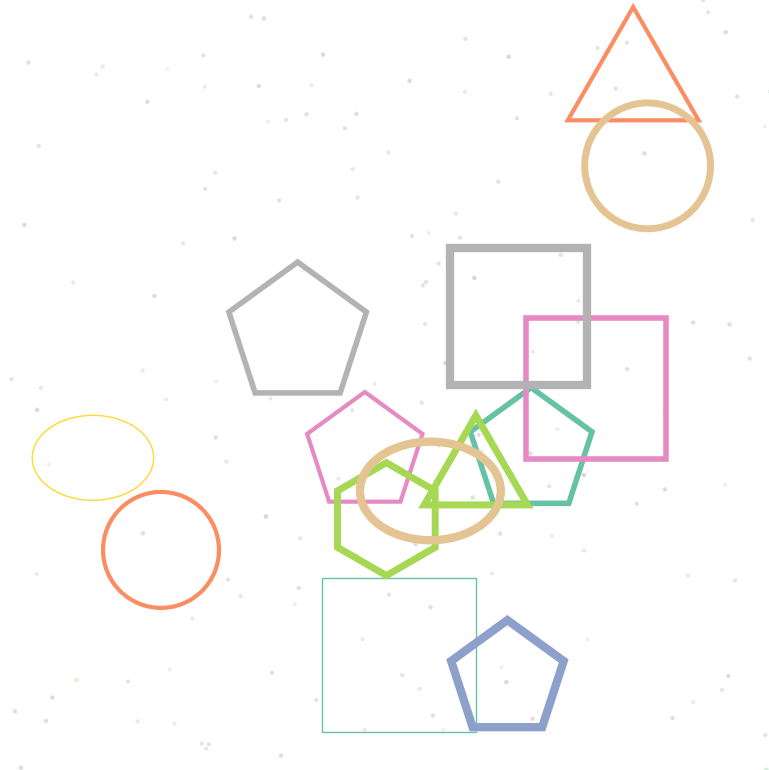[{"shape": "pentagon", "thickness": 2, "radius": 0.42, "center": [0.69, 0.414]}, {"shape": "square", "thickness": 0.5, "radius": 0.5, "center": [0.518, 0.149]}, {"shape": "circle", "thickness": 1.5, "radius": 0.38, "center": [0.209, 0.286]}, {"shape": "triangle", "thickness": 1.5, "radius": 0.49, "center": [0.822, 0.893]}, {"shape": "pentagon", "thickness": 3, "radius": 0.38, "center": [0.659, 0.118]}, {"shape": "pentagon", "thickness": 1.5, "radius": 0.39, "center": [0.474, 0.412]}, {"shape": "square", "thickness": 2, "radius": 0.46, "center": [0.774, 0.495]}, {"shape": "hexagon", "thickness": 2.5, "radius": 0.37, "center": [0.502, 0.326]}, {"shape": "triangle", "thickness": 2.5, "radius": 0.39, "center": [0.618, 0.383]}, {"shape": "oval", "thickness": 0.5, "radius": 0.39, "center": [0.121, 0.405]}, {"shape": "circle", "thickness": 2.5, "radius": 0.41, "center": [0.841, 0.785]}, {"shape": "oval", "thickness": 3, "radius": 0.46, "center": [0.559, 0.362]}, {"shape": "square", "thickness": 3, "radius": 0.44, "center": [0.673, 0.589]}, {"shape": "pentagon", "thickness": 2, "radius": 0.47, "center": [0.387, 0.566]}]